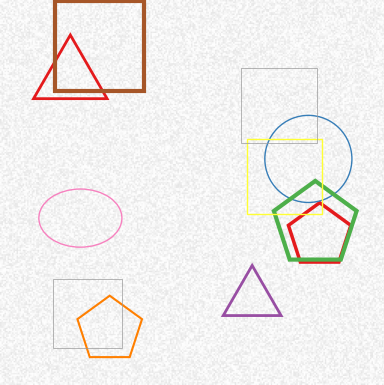[{"shape": "triangle", "thickness": 2, "radius": 0.55, "center": [0.183, 0.799]}, {"shape": "pentagon", "thickness": 2.5, "radius": 0.43, "center": [0.83, 0.388]}, {"shape": "circle", "thickness": 1, "radius": 0.57, "center": [0.801, 0.587]}, {"shape": "pentagon", "thickness": 3, "radius": 0.56, "center": [0.819, 0.417]}, {"shape": "triangle", "thickness": 2, "radius": 0.43, "center": [0.655, 0.224]}, {"shape": "pentagon", "thickness": 1.5, "radius": 0.44, "center": [0.285, 0.144]}, {"shape": "square", "thickness": 1, "radius": 0.49, "center": [0.74, 0.541]}, {"shape": "square", "thickness": 3, "radius": 0.58, "center": [0.258, 0.88]}, {"shape": "oval", "thickness": 1, "radius": 0.54, "center": [0.209, 0.433]}, {"shape": "square", "thickness": 0.5, "radius": 0.49, "center": [0.724, 0.725]}, {"shape": "square", "thickness": 0.5, "radius": 0.45, "center": [0.226, 0.186]}]